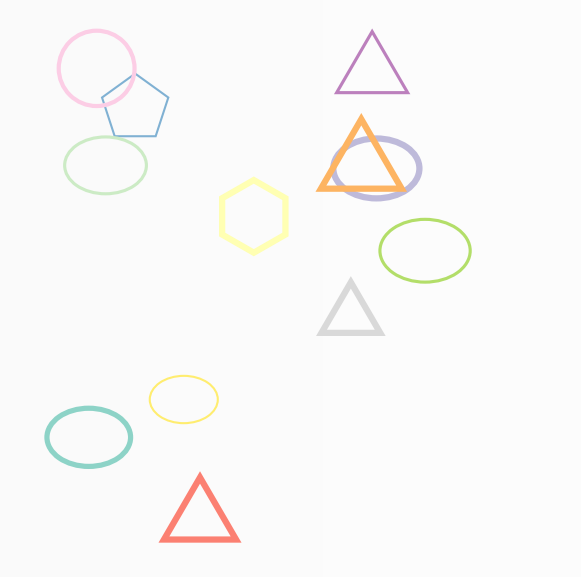[{"shape": "oval", "thickness": 2.5, "radius": 0.36, "center": [0.153, 0.242]}, {"shape": "hexagon", "thickness": 3, "radius": 0.31, "center": [0.437, 0.624]}, {"shape": "oval", "thickness": 3, "radius": 0.37, "center": [0.648, 0.707]}, {"shape": "triangle", "thickness": 3, "radius": 0.36, "center": [0.344, 0.101]}, {"shape": "pentagon", "thickness": 1, "radius": 0.3, "center": [0.233, 0.812]}, {"shape": "triangle", "thickness": 3, "radius": 0.4, "center": [0.622, 0.713]}, {"shape": "oval", "thickness": 1.5, "radius": 0.39, "center": [0.731, 0.565]}, {"shape": "circle", "thickness": 2, "radius": 0.33, "center": [0.166, 0.881]}, {"shape": "triangle", "thickness": 3, "radius": 0.29, "center": [0.604, 0.452]}, {"shape": "triangle", "thickness": 1.5, "radius": 0.35, "center": [0.64, 0.874]}, {"shape": "oval", "thickness": 1.5, "radius": 0.35, "center": [0.182, 0.713]}, {"shape": "oval", "thickness": 1, "radius": 0.29, "center": [0.316, 0.307]}]